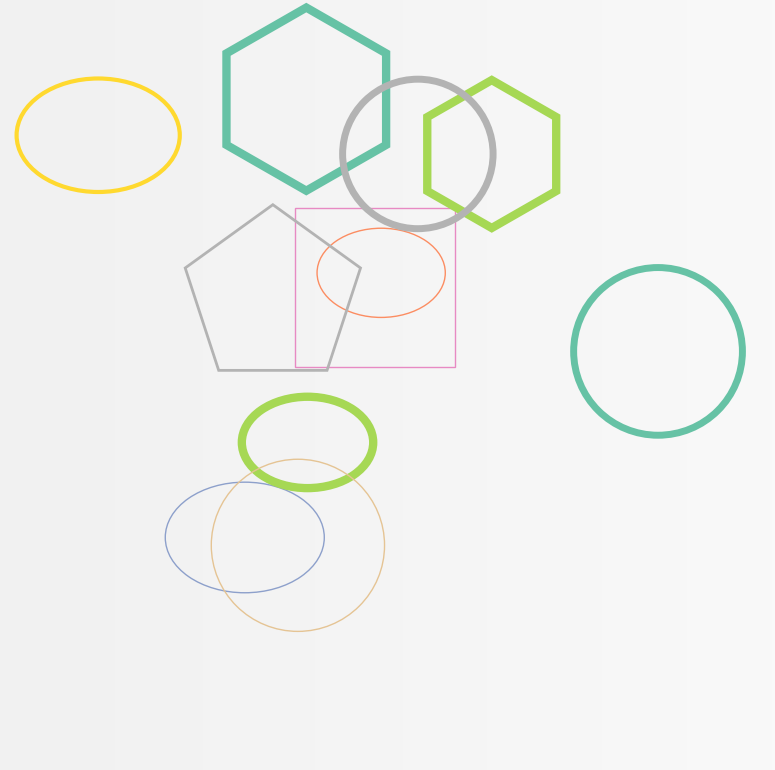[{"shape": "circle", "thickness": 2.5, "radius": 0.54, "center": [0.849, 0.544]}, {"shape": "hexagon", "thickness": 3, "radius": 0.59, "center": [0.395, 0.871]}, {"shape": "oval", "thickness": 0.5, "radius": 0.41, "center": [0.492, 0.646]}, {"shape": "oval", "thickness": 0.5, "radius": 0.51, "center": [0.316, 0.302]}, {"shape": "square", "thickness": 0.5, "radius": 0.52, "center": [0.484, 0.626]}, {"shape": "hexagon", "thickness": 3, "radius": 0.48, "center": [0.635, 0.8]}, {"shape": "oval", "thickness": 3, "radius": 0.42, "center": [0.397, 0.425]}, {"shape": "oval", "thickness": 1.5, "radius": 0.53, "center": [0.127, 0.824]}, {"shape": "circle", "thickness": 0.5, "radius": 0.56, "center": [0.384, 0.292]}, {"shape": "circle", "thickness": 2.5, "radius": 0.49, "center": [0.539, 0.8]}, {"shape": "pentagon", "thickness": 1, "radius": 0.59, "center": [0.352, 0.615]}]